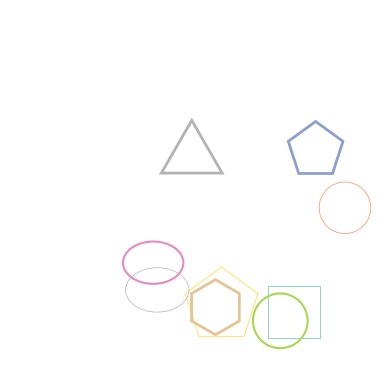[{"shape": "square", "thickness": 0.5, "radius": 0.34, "center": [0.765, 0.189]}, {"shape": "circle", "thickness": 0.5, "radius": 0.33, "center": [0.896, 0.46]}, {"shape": "pentagon", "thickness": 2, "radius": 0.37, "center": [0.82, 0.61]}, {"shape": "oval", "thickness": 1.5, "radius": 0.39, "center": [0.398, 0.318]}, {"shape": "circle", "thickness": 1.5, "radius": 0.36, "center": [0.728, 0.167]}, {"shape": "pentagon", "thickness": 0.5, "radius": 0.5, "center": [0.575, 0.207]}, {"shape": "hexagon", "thickness": 2, "radius": 0.36, "center": [0.56, 0.202]}, {"shape": "oval", "thickness": 0.5, "radius": 0.41, "center": [0.408, 0.247]}, {"shape": "triangle", "thickness": 2, "radius": 0.46, "center": [0.498, 0.596]}]